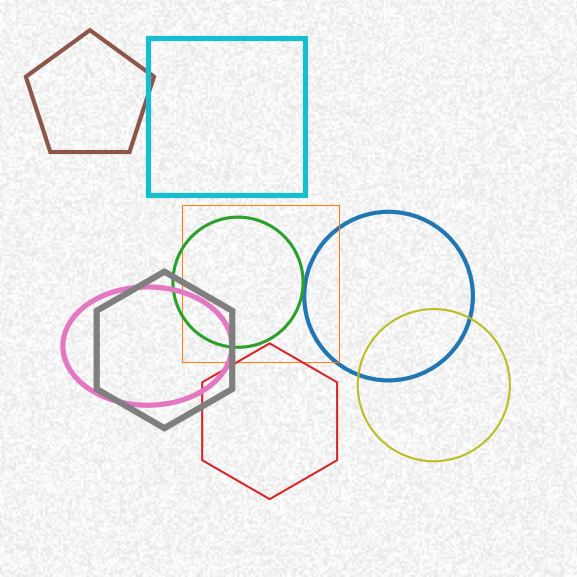[{"shape": "circle", "thickness": 2, "radius": 0.73, "center": [0.673, 0.486]}, {"shape": "square", "thickness": 0.5, "radius": 0.68, "center": [0.451, 0.508]}, {"shape": "circle", "thickness": 1.5, "radius": 0.56, "center": [0.412, 0.51]}, {"shape": "hexagon", "thickness": 1, "radius": 0.67, "center": [0.467, 0.27]}, {"shape": "pentagon", "thickness": 2, "radius": 0.58, "center": [0.156, 0.83]}, {"shape": "oval", "thickness": 2.5, "radius": 0.73, "center": [0.255, 0.4]}, {"shape": "hexagon", "thickness": 3, "radius": 0.68, "center": [0.285, 0.393]}, {"shape": "circle", "thickness": 1, "radius": 0.66, "center": [0.751, 0.332]}, {"shape": "square", "thickness": 2.5, "radius": 0.68, "center": [0.392, 0.797]}]